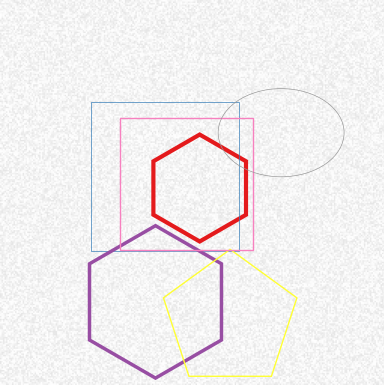[{"shape": "hexagon", "thickness": 3, "radius": 0.69, "center": [0.519, 0.512]}, {"shape": "square", "thickness": 0.5, "radius": 0.96, "center": [0.428, 0.542]}, {"shape": "hexagon", "thickness": 2.5, "radius": 0.99, "center": [0.404, 0.216]}, {"shape": "pentagon", "thickness": 1, "radius": 0.91, "center": [0.598, 0.17]}, {"shape": "square", "thickness": 1, "radius": 0.86, "center": [0.485, 0.523]}, {"shape": "oval", "thickness": 0.5, "radius": 0.82, "center": [0.73, 0.655]}]